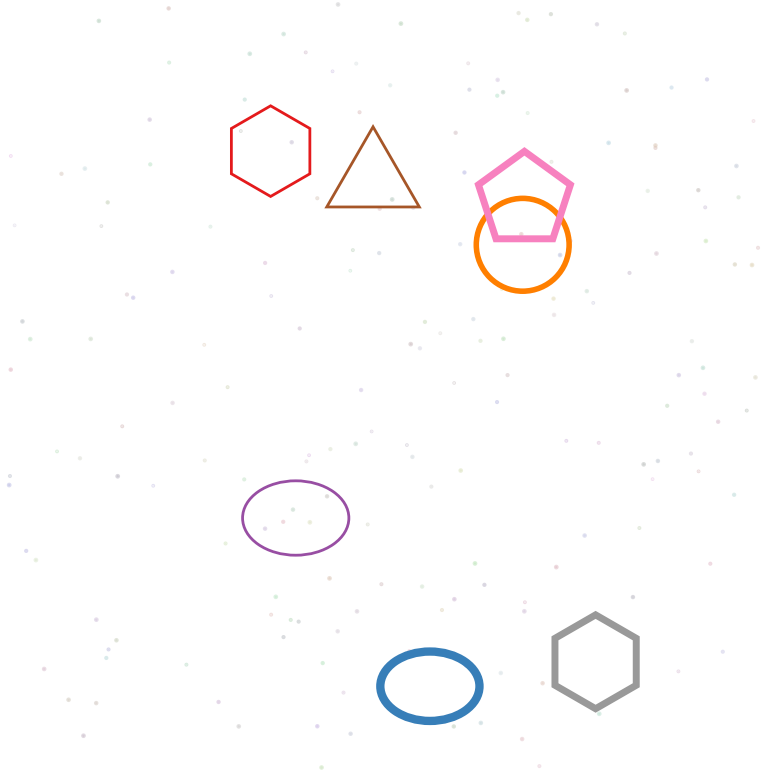[{"shape": "hexagon", "thickness": 1, "radius": 0.29, "center": [0.351, 0.804]}, {"shape": "oval", "thickness": 3, "radius": 0.32, "center": [0.558, 0.109]}, {"shape": "oval", "thickness": 1, "radius": 0.35, "center": [0.384, 0.327]}, {"shape": "circle", "thickness": 2, "radius": 0.3, "center": [0.679, 0.682]}, {"shape": "triangle", "thickness": 1, "radius": 0.35, "center": [0.484, 0.766]}, {"shape": "pentagon", "thickness": 2.5, "radius": 0.31, "center": [0.681, 0.741]}, {"shape": "hexagon", "thickness": 2.5, "radius": 0.3, "center": [0.774, 0.141]}]